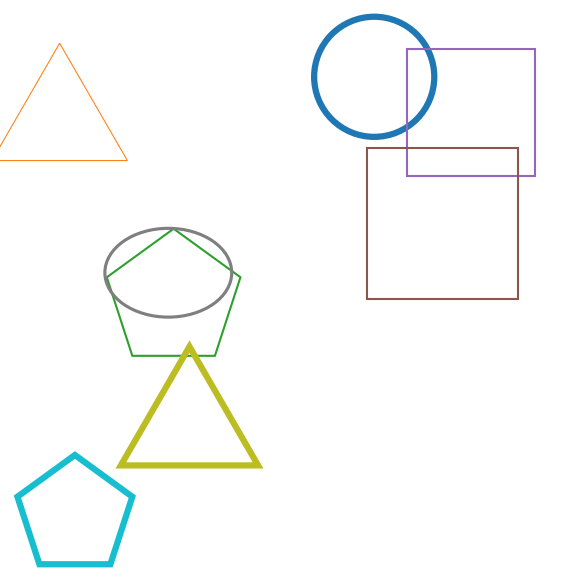[{"shape": "circle", "thickness": 3, "radius": 0.52, "center": [0.648, 0.866]}, {"shape": "triangle", "thickness": 0.5, "radius": 0.68, "center": [0.103, 0.789]}, {"shape": "pentagon", "thickness": 1, "radius": 0.61, "center": [0.301, 0.481]}, {"shape": "square", "thickness": 1, "radius": 0.55, "center": [0.816, 0.804]}, {"shape": "square", "thickness": 1, "radius": 0.65, "center": [0.767, 0.612]}, {"shape": "oval", "thickness": 1.5, "radius": 0.55, "center": [0.291, 0.527]}, {"shape": "triangle", "thickness": 3, "radius": 0.69, "center": [0.328, 0.262]}, {"shape": "pentagon", "thickness": 3, "radius": 0.52, "center": [0.13, 0.107]}]